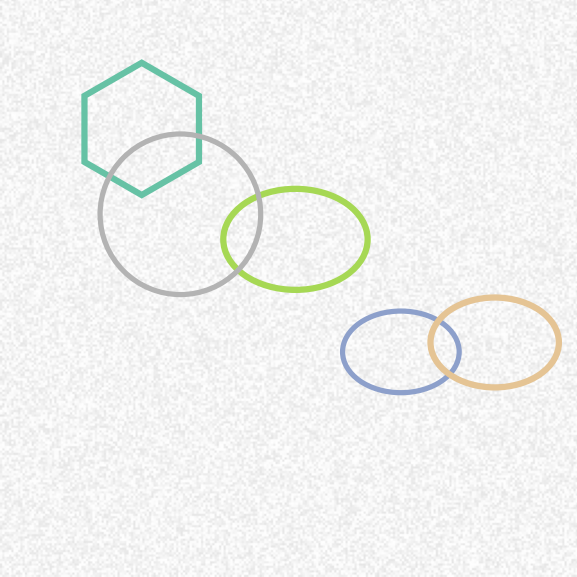[{"shape": "hexagon", "thickness": 3, "radius": 0.57, "center": [0.245, 0.776]}, {"shape": "oval", "thickness": 2.5, "radius": 0.5, "center": [0.694, 0.39]}, {"shape": "oval", "thickness": 3, "radius": 0.62, "center": [0.512, 0.585]}, {"shape": "oval", "thickness": 3, "radius": 0.56, "center": [0.857, 0.406]}, {"shape": "circle", "thickness": 2.5, "radius": 0.7, "center": [0.312, 0.628]}]